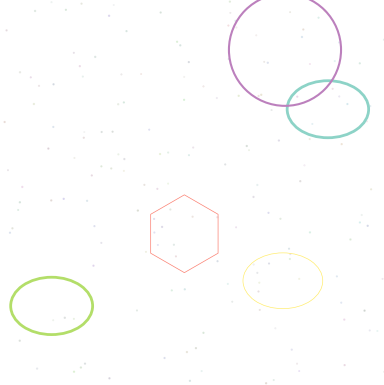[{"shape": "oval", "thickness": 2, "radius": 0.53, "center": [0.852, 0.716]}, {"shape": "hexagon", "thickness": 0.5, "radius": 0.51, "center": [0.479, 0.393]}, {"shape": "oval", "thickness": 2, "radius": 0.53, "center": [0.134, 0.205]}, {"shape": "circle", "thickness": 1.5, "radius": 0.73, "center": [0.74, 0.871]}, {"shape": "oval", "thickness": 0.5, "radius": 0.52, "center": [0.735, 0.271]}]